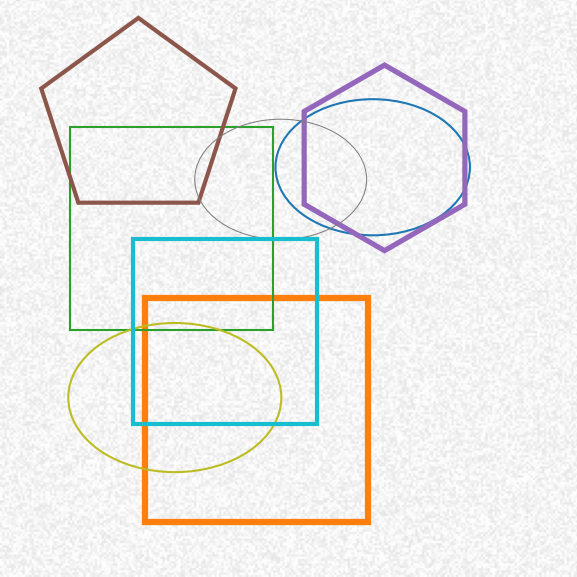[{"shape": "oval", "thickness": 1, "radius": 0.84, "center": [0.645, 0.71]}, {"shape": "square", "thickness": 3, "radius": 0.97, "center": [0.444, 0.289]}, {"shape": "square", "thickness": 1, "radius": 0.88, "center": [0.296, 0.603]}, {"shape": "hexagon", "thickness": 2.5, "radius": 0.8, "center": [0.666, 0.726]}, {"shape": "pentagon", "thickness": 2, "radius": 0.88, "center": [0.24, 0.791]}, {"shape": "oval", "thickness": 0.5, "radius": 0.74, "center": [0.486, 0.689]}, {"shape": "oval", "thickness": 1, "radius": 0.92, "center": [0.303, 0.311]}, {"shape": "square", "thickness": 2, "radius": 0.8, "center": [0.39, 0.425]}]